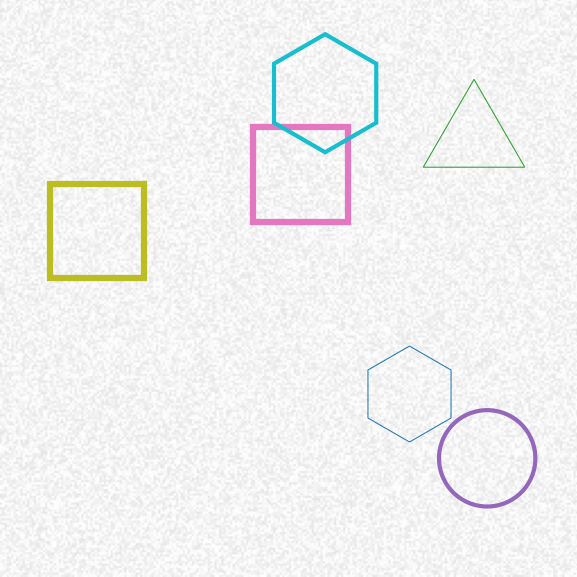[{"shape": "hexagon", "thickness": 0.5, "radius": 0.42, "center": [0.709, 0.317]}, {"shape": "triangle", "thickness": 0.5, "radius": 0.51, "center": [0.821, 0.76]}, {"shape": "circle", "thickness": 2, "radius": 0.42, "center": [0.844, 0.206]}, {"shape": "square", "thickness": 3, "radius": 0.41, "center": [0.521, 0.697]}, {"shape": "square", "thickness": 3, "radius": 0.41, "center": [0.168, 0.599]}, {"shape": "hexagon", "thickness": 2, "radius": 0.51, "center": [0.563, 0.838]}]